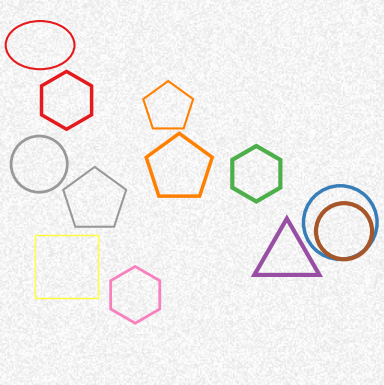[{"shape": "oval", "thickness": 1.5, "radius": 0.45, "center": [0.104, 0.883]}, {"shape": "hexagon", "thickness": 2.5, "radius": 0.38, "center": [0.173, 0.739]}, {"shape": "circle", "thickness": 2.5, "radius": 0.48, "center": [0.884, 0.422]}, {"shape": "hexagon", "thickness": 3, "radius": 0.36, "center": [0.666, 0.549]}, {"shape": "triangle", "thickness": 3, "radius": 0.49, "center": [0.745, 0.335]}, {"shape": "pentagon", "thickness": 2.5, "radius": 0.45, "center": [0.466, 0.564]}, {"shape": "pentagon", "thickness": 1.5, "radius": 0.34, "center": [0.437, 0.722]}, {"shape": "square", "thickness": 1, "radius": 0.41, "center": [0.174, 0.309]}, {"shape": "circle", "thickness": 3, "radius": 0.36, "center": [0.894, 0.399]}, {"shape": "hexagon", "thickness": 2, "radius": 0.37, "center": [0.351, 0.234]}, {"shape": "circle", "thickness": 2, "radius": 0.36, "center": [0.102, 0.574]}, {"shape": "pentagon", "thickness": 1.5, "radius": 0.43, "center": [0.246, 0.481]}]